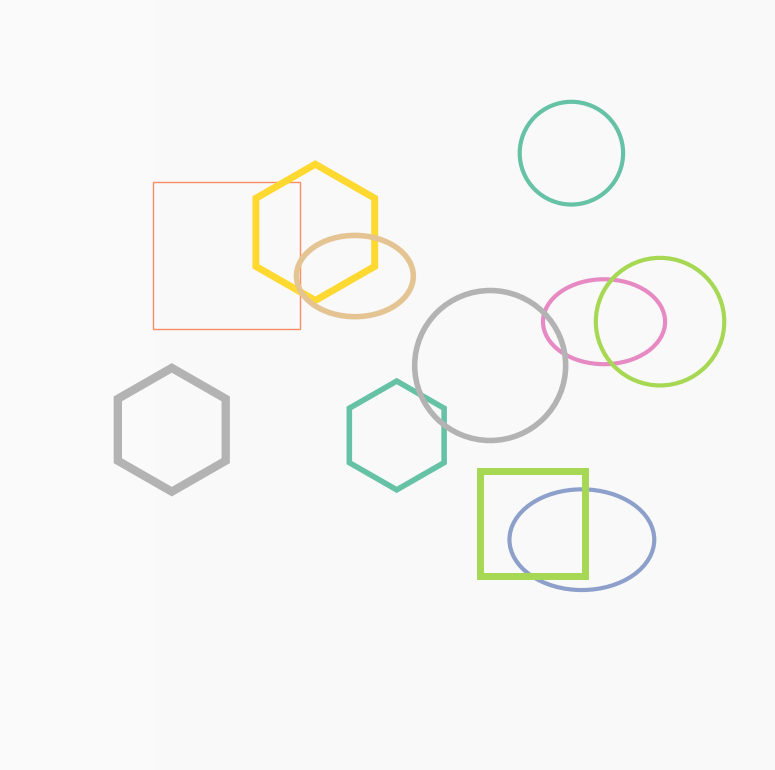[{"shape": "hexagon", "thickness": 2, "radius": 0.35, "center": [0.512, 0.434]}, {"shape": "circle", "thickness": 1.5, "radius": 0.33, "center": [0.737, 0.801]}, {"shape": "square", "thickness": 0.5, "radius": 0.48, "center": [0.292, 0.668]}, {"shape": "oval", "thickness": 1.5, "radius": 0.47, "center": [0.751, 0.299]}, {"shape": "oval", "thickness": 1.5, "radius": 0.39, "center": [0.779, 0.582]}, {"shape": "square", "thickness": 2.5, "radius": 0.34, "center": [0.687, 0.32]}, {"shape": "circle", "thickness": 1.5, "radius": 0.41, "center": [0.852, 0.582]}, {"shape": "hexagon", "thickness": 2.5, "radius": 0.44, "center": [0.407, 0.698]}, {"shape": "oval", "thickness": 2, "radius": 0.38, "center": [0.458, 0.641]}, {"shape": "hexagon", "thickness": 3, "radius": 0.4, "center": [0.222, 0.442]}, {"shape": "circle", "thickness": 2, "radius": 0.49, "center": [0.632, 0.525]}]